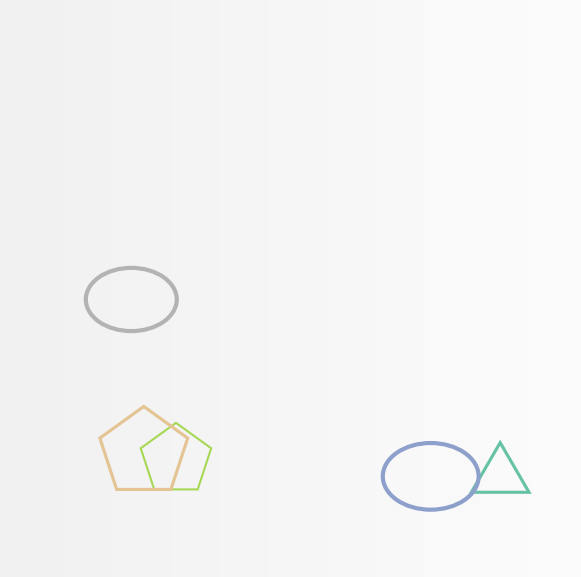[{"shape": "triangle", "thickness": 1.5, "radius": 0.29, "center": [0.861, 0.175]}, {"shape": "oval", "thickness": 2, "radius": 0.41, "center": [0.741, 0.174]}, {"shape": "pentagon", "thickness": 1, "radius": 0.32, "center": [0.303, 0.203]}, {"shape": "pentagon", "thickness": 1.5, "radius": 0.4, "center": [0.247, 0.216]}, {"shape": "oval", "thickness": 2, "radius": 0.39, "center": [0.226, 0.481]}]